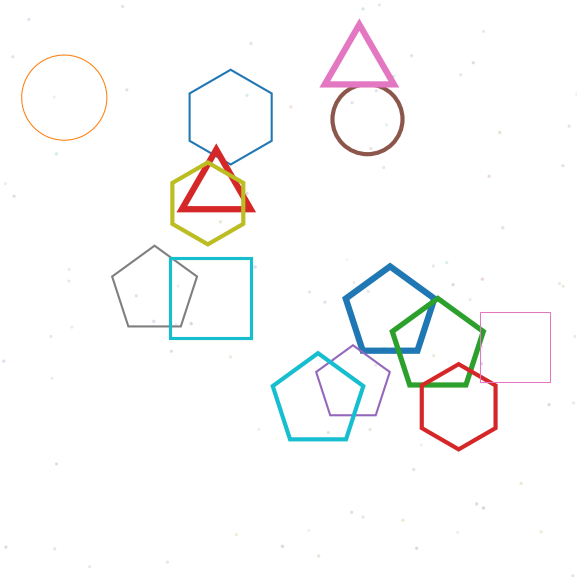[{"shape": "hexagon", "thickness": 1, "radius": 0.41, "center": [0.399, 0.796]}, {"shape": "pentagon", "thickness": 3, "radius": 0.4, "center": [0.675, 0.457]}, {"shape": "circle", "thickness": 0.5, "radius": 0.37, "center": [0.111, 0.83]}, {"shape": "pentagon", "thickness": 2.5, "radius": 0.41, "center": [0.758, 0.4]}, {"shape": "triangle", "thickness": 3, "radius": 0.34, "center": [0.375, 0.671]}, {"shape": "hexagon", "thickness": 2, "radius": 0.37, "center": [0.794, 0.295]}, {"shape": "pentagon", "thickness": 1, "radius": 0.34, "center": [0.611, 0.334]}, {"shape": "circle", "thickness": 2, "radius": 0.3, "center": [0.636, 0.793]}, {"shape": "triangle", "thickness": 3, "radius": 0.35, "center": [0.622, 0.887]}, {"shape": "square", "thickness": 0.5, "radius": 0.3, "center": [0.892, 0.399]}, {"shape": "pentagon", "thickness": 1, "radius": 0.39, "center": [0.268, 0.496]}, {"shape": "hexagon", "thickness": 2, "radius": 0.35, "center": [0.36, 0.647]}, {"shape": "square", "thickness": 1.5, "radius": 0.35, "center": [0.364, 0.482]}, {"shape": "pentagon", "thickness": 2, "radius": 0.41, "center": [0.551, 0.305]}]